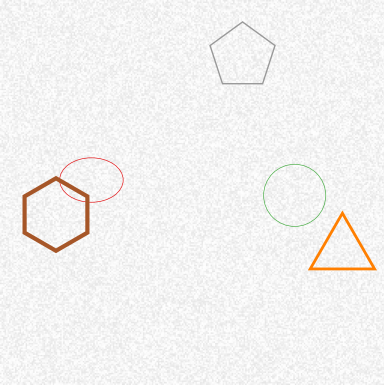[{"shape": "oval", "thickness": 0.5, "radius": 0.41, "center": [0.237, 0.532]}, {"shape": "circle", "thickness": 0.5, "radius": 0.4, "center": [0.765, 0.493]}, {"shape": "triangle", "thickness": 2, "radius": 0.48, "center": [0.889, 0.35]}, {"shape": "hexagon", "thickness": 3, "radius": 0.47, "center": [0.145, 0.443]}, {"shape": "pentagon", "thickness": 1, "radius": 0.44, "center": [0.63, 0.854]}]